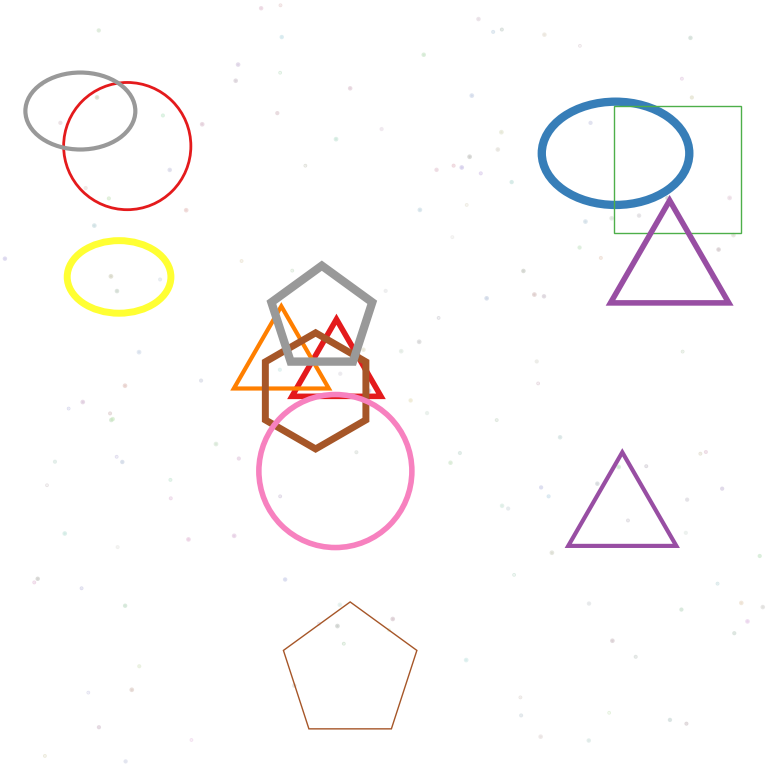[{"shape": "triangle", "thickness": 2, "radius": 0.33, "center": [0.437, 0.519]}, {"shape": "circle", "thickness": 1, "radius": 0.41, "center": [0.165, 0.81]}, {"shape": "oval", "thickness": 3, "radius": 0.48, "center": [0.799, 0.801]}, {"shape": "square", "thickness": 0.5, "radius": 0.41, "center": [0.88, 0.779]}, {"shape": "triangle", "thickness": 1.5, "radius": 0.41, "center": [0.808, 0.332]}, {"shape": "triangle", "thickness": 2, "radius": 0.44, "center": [0.87, 0.651]}, {"shape": "triangle", "thickness": 1.5, "radius": 0.36, "center": [0.365, 0.531]}, {"shape": "oval", "thickness": 2.5, "radius": 0.34, "center": [0.155, 0.64]}, {"shape": "pentagon", "thickness": 0.5, "radius": 0.46, "center": [0.455, 0.127]}, {"shape": "hexagon", "thickness": 2.5, "radius": 0.38, "center": [0.41, 0.492]}, {"shape": "circle", "thickness": 2, "radius": 0.5, "center": [0.436, 0.388]}, {"shape": "oval", "thickness": 1.5, "radius": 0.36, "center": [0.104, 0.856]}, {"shape": "pentagon", "thickness": 3, "radius": 0.34, "center": [0.418, 0.586]}]